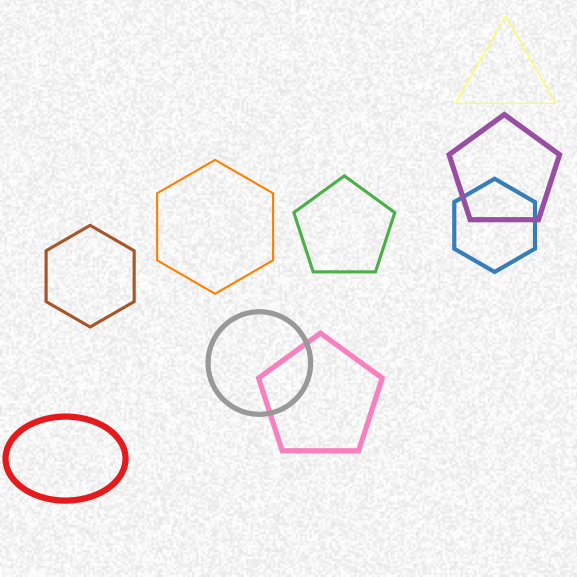[{"shape": "oval", "thickness": 3, "radius": 0.52, "center": [0.113, 0.205]}, {"shape": "hexagon", "thickness": 2, "radius": 0.4, "center": [0.857, 0.609]}, {"shape": "pentagon", "thickness": 1.5, "radius": 0.46, "center": [0.596, 0.603]}, {"shape": "pentagon", "thickness": 2.5, "radius": 0.5, "center": [0.873, 0.7]}, {"shape": "hexagon", "thickness": 1, "radius": 0.58, "center": [0.372, 0.606]}, {"shape": "triangle", "thickness": 0.5, "radius": 0.5, "center": [0.876, 0.871]}, {"shape": "hexagon", "thickness": 1.5, "radius": 0.44, "center": [0.156, 0.521]}, {"shape": "pentagon", "thickness": 2.5, "radius": 0.56, "center": [0.555, 0.31]}, {"shape": "circle", "thickness": 2.5, "radius": 0.44, "center": [0.449, 0.371]}]